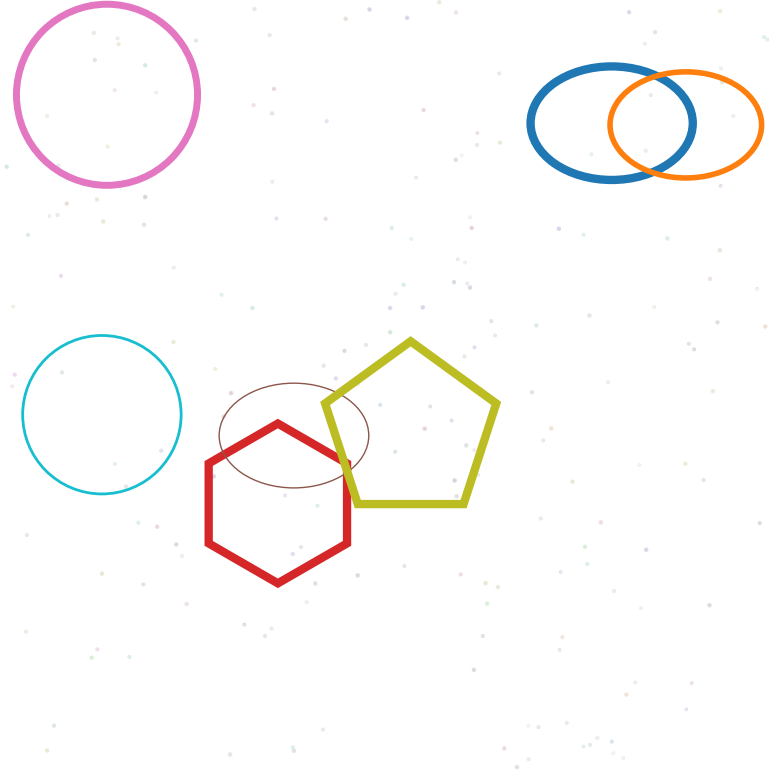[{"shape": "oval", "thickness": 3, "radius": 0.53, "center": [0.794, 0.84]}, {"shape": "oval", "thickness": 2, "radius": 0.49, "center": [0.891, 0.838]}, {"shape": "hexagon", "thickness": 3, "radius": 0.52, "center": [0.361, 0.346]}, {"shape": "oval", "thickness": 0.5, "radius": 0.49, "center": [0.382, 0.434]}, {"shape": "circle", "thickness": 2.5, "radius": 0.59, "center": [0.139, 0.877]}, {"shape": "pentagon", "thickness": 3, "radius": 0.58, "center": [0.533, 0.44]}, {"shape": "circle", "thickness": 1, "radius": 0.51, "center": [0.132, 0.461]}]